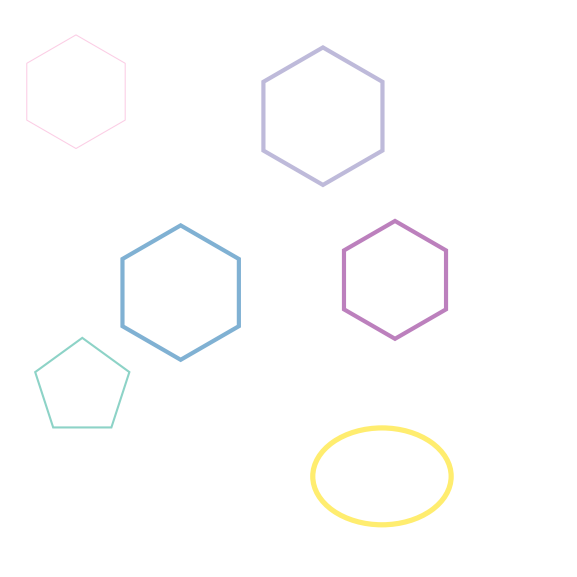[{"shape": "pentagon", "thickness": 1, "radius": 0.43, "center": [0.142, 0.328]}, {"shape": "hexagon", "thickness": 2, "radius": 0.6, "center": [0.559, 0.798]}, {"shape": "hexagon", "thickness": 2, "radius": 0.58, "center": [0.313, 0.492]}, {"shape": "hexagon", "thickness": 0.5, "radius": 0.49, "center": [0.132, 0.84]}, {"shape": "hexagon", "thickness": 2, "radius": 0.51, "center": [0.684, 0.514]}, {"shape": "oval", "thickness": 2.5, "radius": 0.6, "center": [0.661, 0.174]}]